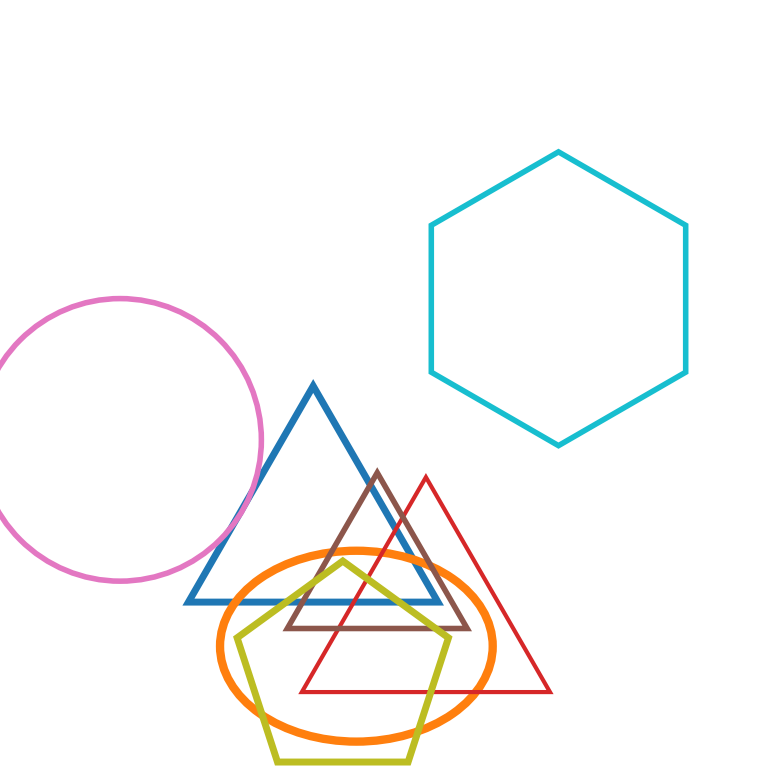[{"shape": "triangle", "thickness": 2.5, "radius": 0.94, "center": [0.407, 0.312]}, {"shape": "oval", "thickness": 3, "radius": 0.89, "center": [0.463, 0.161]}, {"shape": "triangle", "thickness": 1.5, "radius": 0.93, "center": [0.553, 0.194]}, {"shape": "triangle", "thickness": 2, "radius": 0.67, "center": [0.49, 0.251]}, {"shape": "circle", "thickness": 2, "radius": 0.92, "center": [0.156, 0.429]}, {"shape": "pentagon", "thickness": 2.5, "radius": 0.72, "center": [0.445, 0.127]}, {"shape": "hexagon", "thickness": 2, "radius": 0.95, "center": [0.725, 0.612]}]